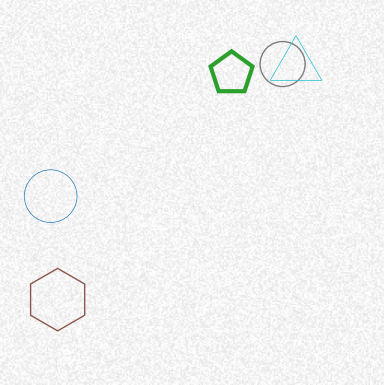[{"shape": "circle", "thickness": 0.5, "radius": 0.34, "center": [0.132, 0.491]}, {"shape": "pentagon", "thickness": 3, "radius": 0.29, "center": [0.602, 0.809]}, {"shape": "hexagon", "thickness": 1, "radius": 0.41, "center": [0.15, 0.222]}, {"shape": "circle", "thickness": 1, "radius": 0.29, "center": [0.734, 0.834]}, {"shape": "triangle", "thickness": 0.5, "radius": 0.39, "center": [0.769, 0.83]}]